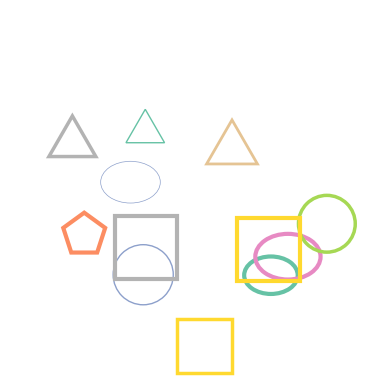[{"shape": "triangle", "thickness": 1, "radius": 0.29, "center": [0.377, 0.658]}, {"shape": "oval", "thickness": 3, "radius": 0.35, "center": [0.704, 0.285]}, {"shape": "pentagon", "thickness": 3, "radius": 0.29, "center": [0.219, 0.39]}, {"shape": "oval", "thickness": 0.5, "radius": 0.39, "center": [0.339, 0.527]}, {"shape": "circle", "thickness": 1, "radius": 0.39, "center": [0.372, 0.286]}, {"shape": "oval", "thickness": 3, "radius": 0.42, "center": [0.748, 0.333]}, {"shape": "circle", "thickness": 2.5, "radius": 0.37, "center": [0.849, 0.419]}, {"shape": "square", "thickness": 2.5, "radius": 0.35, "center": [0.531, 0.101]}, {"shape": "square", "thickness": 3, "radius": 0.41, "center": [0.697, 0.351]}, {"shape": "triangle", "thickness": 2, "radius": 0.38, "center": [0.603, 0.612]}, {"shape": "triangle", "thickness": 2.5, "radius": 0.35, "center": [0.188, 0.629]}, {"shape": "square", "thickness": 3, "radius": 0.41, "center": [0.379, 0.358]}]